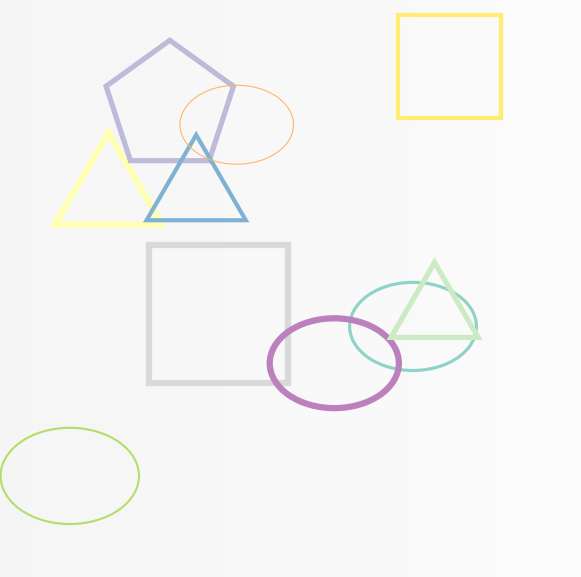[{"shape": "oval", "thickness": 1.5, "radius": 0.55, "center": [0.711, 0.434]}, {"shape": "triangle", "thickness": 3, "radius": 0.53, "center": [0.186, 0.663]}, {"shape": "pentagon", "thickness": 2.5, "radius": 0.58, "center": [0.292, 0.814]}, {"shape": "triangle", "thickness": 2, "radius": 0.49, "center": [0.338, 0.667]}, {"shape": "oval", "thickness": 0.5, "radius": 0.49, "center": [0.407, 0.783]}, {"shape": "oval", "thickness": 1, "radius": 0.6, "center": [0.12, 0.175]}, {"shape": "square", "thickness": 3, "radius": 0.6, "center": [0.376, 0.455]}, {"shape": "oval", "thickness": 3, "radius": 0.56, "center": [0.575, 0.37]}, {"shape": "triangle", "thickness": 2.5, "radius": 0.43, "center": [0.748, 0.458]}, {"shape": "square", "thickness": 2, "radius": 0.45, "center": [0.773, 0.883]}]